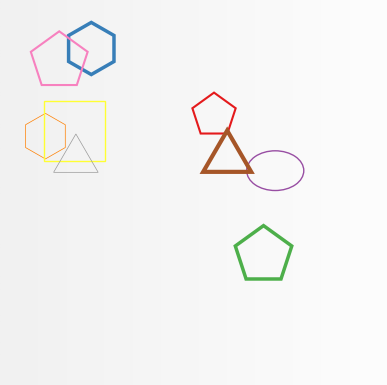[{"shape": "pentagon", "thickness": 1.5, "radius": 0.29, "center": [0.552, 0.701]}, {"shape": "hexagon", "thickness": 2.5, "radius": 0.34, "center": [0.236, 0.874]}, {"shape": "pentagon", "thickness": 2.5, "radius": 0.38, "center": [0.68, 0.337]}, {"shape": "oval", "thickness": 1, "radius": 0.37, "center": [0.71, 0.557]}, {"shape": "hexagon", "thickness": 0.5, "radius": 0.3, "center": [0.117, 0.646]}, {"shape": "square", "thickness": 1, "radius": 0.39, "center": [0.192, 0.659]}, {"shape": "triangle", "thickness": 3, "radius": 0.36, "center": [0.586, 0.589]}, {"shape": "pentagon", "thickness": 1.5, "radius": 0.39, "center": [0.153, 0.842]}, {"shape": "triangle", "thickness": 0.5, "radius": 0.33, "center": [0.196, 0.586]}]